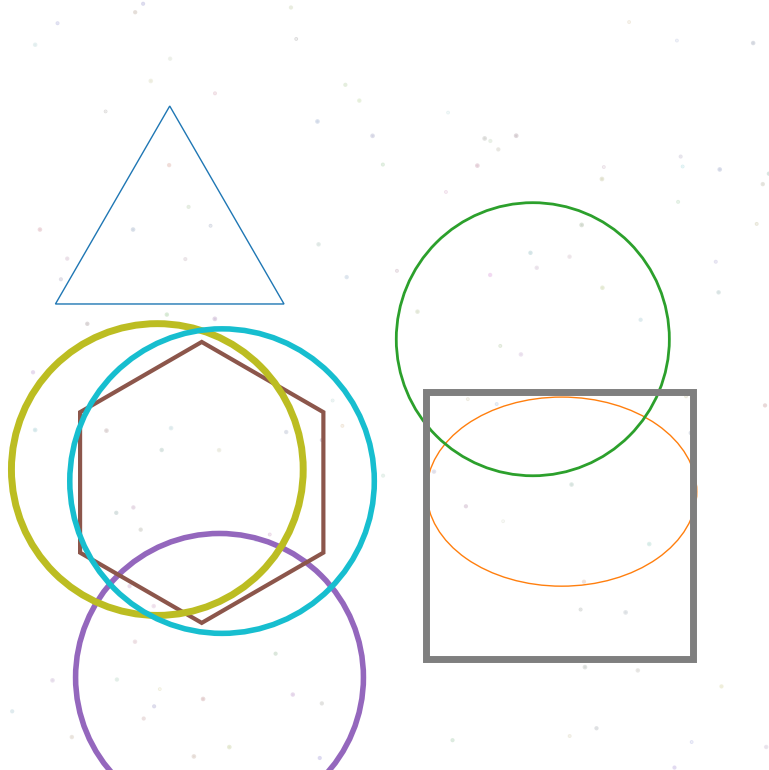[{"shape": "triangle", "thickness": 0.5, "radius": 0.86, "center": [0.22, 0.691]}, {"shape": "oval", "thickness": 0.5, "radius": 0.88, "center": [0.729, 0.362]}, {"shape": "circle", "thickness": 1, "radius": 0.89, "center": [0.692, 0.559]}, {"shape": "circle", "thickness": 2, "radius": 0.93, "center": [0.285, 0.12]}, {"shape": "hexagon", "thickness": 1.5, "radius": 0.91, "center": [0.262, 0.373]}, {"shape": "square", "thickness": 2.5, "radius": 0.87, "center": [0.727, 0.318]}, {"shape": "circle", "thickness": 2.5, "radius": 0.95, "center": [0.204, 0.39]}, {"shape": "circle", "thickness": 2, "radius": 0.99, "center": [0.288, 0.375]}]